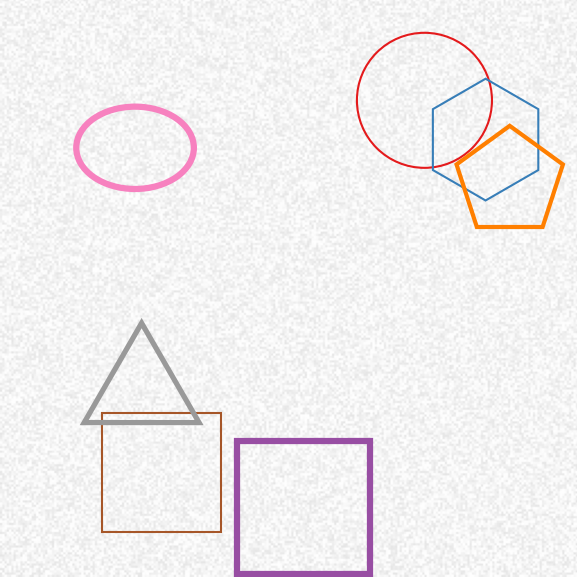[{"shape": "circle", "thickness": 1, "radius": 0.58, "center": [0.735, 0.825]}, {"shape": "hexagon", "thickness": 1, "radius": 0.53, "center": [0.841, 0.757]}, {"shape": "square", "thickness": 3, "radius": 0.58, "center": [0.525, 0.121]}, {"shape": "pentagon", "thickness": 2, "radius": 0.48, "center": [0.883, 0.684]}, {"shape": "square", "thickness": 1, "radius": 0.52, "center": [0.28, 0.181]}, {"shape": "oval", "thickness": 3, "radius": 0.51, "center": [0.234, 0.743]}, {"shape": "triangle", "thickness": 2.5, "radius": 0.57, "center": [0.245, 0.325]}]